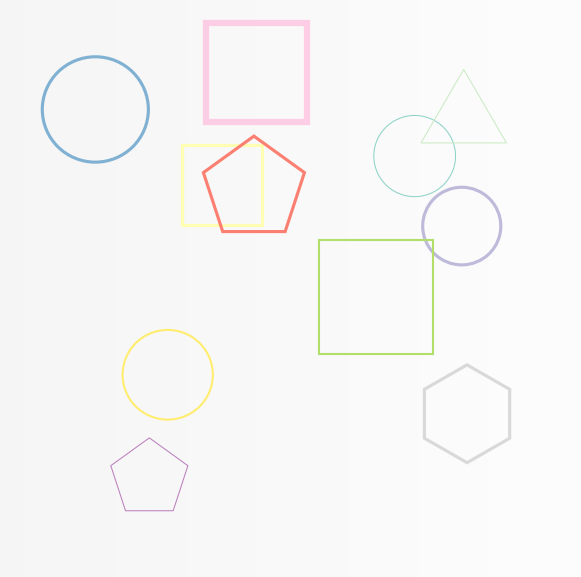[{"shape": "circle", "thickness": 0.5, "radius": 0.35, "center": [0.713, 0.729]}, {"shape": "square", "thickness": 1.5, "radius": 0.34, "center": [0.381, 0.679]}, {"shape": "circle", "thickness": 1.5, "radius": 0.34, "center": [0.794, 0.608]}, {"shape": "pentagon", "thickness": 1.5, "radius": 0.46, "center": [0.437, 0.672]}, {"shape": "circle", "thickness": 1.5, "radius": 0.46, "center": [0.164, 0.81]}, {"shape": "square", "thickness": 1, "radius": 0.49, "center": [0.647, 0.484]}, {"shape": "square", "thickness": 3, "radius": 0.43, "center": [0.441, 0.874]}, {"shape": "hexagon", "thickness": 1.5, "radius": 0.42, "center": [0.803, 0.283]}, {"shape": "pentagon", "thickness": 0.5, "radius": 0.35, "center": [0.257, 0.171]}, {"shape": "triangle", "thickness": 0.5, "radius": 0.42, "center": [0.798, 0.794]}, {"shape": "circle", "thickness": 1, "radius": 0.39, "center": [0.289, 0.35]}]